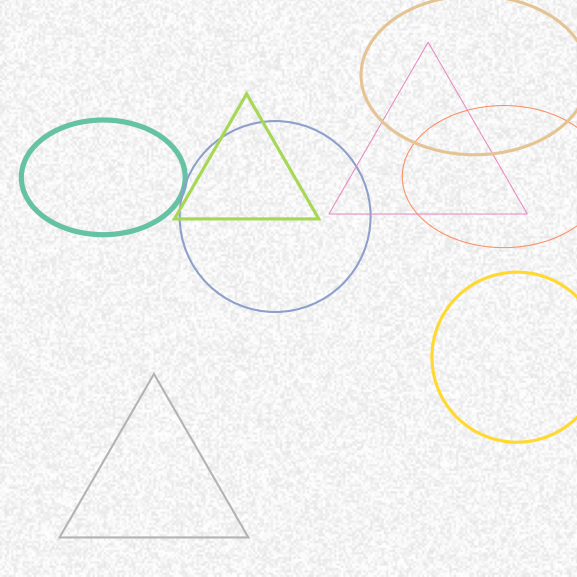[{"shape": "oval", "thickness": 2.5, "radius": 0.71, "center": [0.179, 0.692]}, {"shape": "oval", "thickness": 0.5, "radius": 0.88, "center": [0.872, 0.693]}, {"shape": "circle", "thickness": 1, "radius": 0.83, "center": [0.476, 0.624]}, {"shape": "triangle", "thickness": 0.5, "radius": 0.99, "center": [0.741, 0.728]}, {"shape": "triangle", "thickness": 1.5, "radius": 0.72, "center": [0.427, 0.692]}, {"shape": "circle", "thickness": 1.5, "radius": 0.74, "center": [0.895, 0.381]}, {"shape": "oval", "thickness": 1.5, "radius": 0.99, "center": [0.822, 0.869]}, {"shape": "triangle", "thickness": 1, "radius": 0.94, "center": [0.267, 0.163]}]